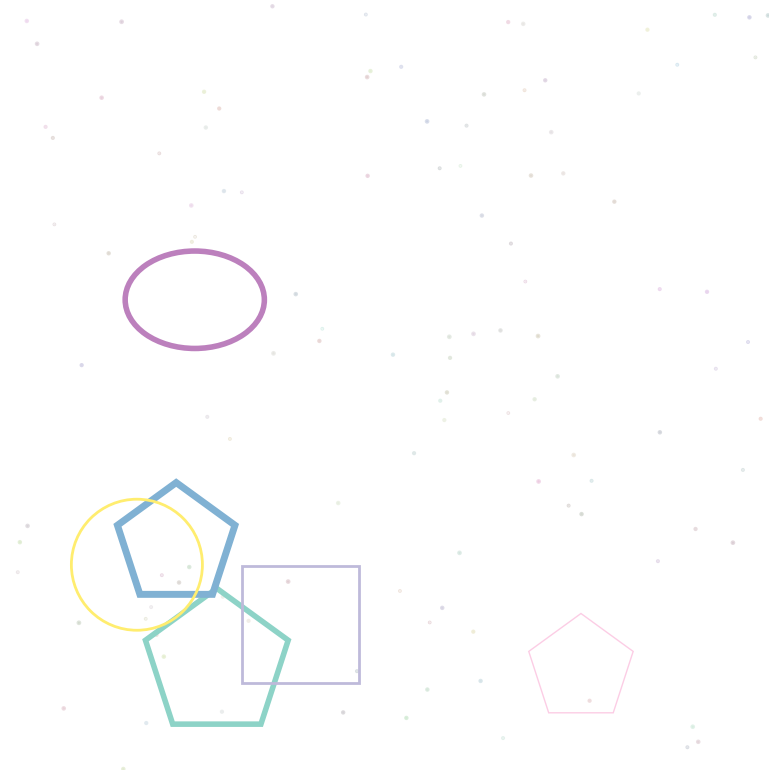[{"shape": "pentagon", "thickness": 2, "radius": 0.49, "center": [0.282, 0.138]}, {"shape": "square", "thickness": 1, "radius": 0.38, "center": [0.39, 0.19]}, {"shape": "pentagon", "thickness": 2.5, "radius": 0.4, "center": [0.229, 0.293]}, {"shape": "pentagon", "thickness": 0.5, "radius": 0.36, "center": [0.754, 0.132]}, {"shape": "oval", "thickness": 2, "radius": 0.45, "center": [0.253, 0.611]}, {"shape": "circle", "thickness": 1, "radius": 0.43, "center": [0.178, 0.267]}]